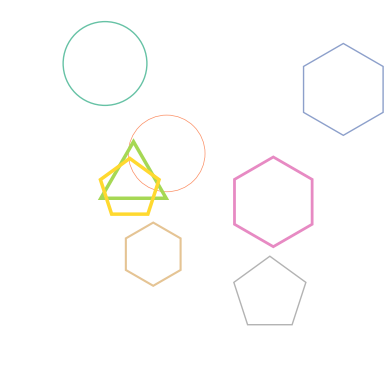[{"shape": "circle", "thickness": 1, "radius": 0.54, "center": [0.273, 0.835]}, {"shape": "circle", "thickness": 0.5, "radius": 0.5, "center": [0.433, 0.601]}, {"shape": "hexagon", "thickness": 1, "radius": 0.6, "center": [0.892, 0.768]}, {"shape": "hexagon", "thickness": 2, "radius": 0.58, "center": [0.71, 0.476]}, {"shape": "triangle", "thickness": 2.5, "radius": 0.49, "center": [0.347, 0.534]}, {"shape": "pentagon", "thickness": 2.5, "radius": 0.4, "center": [0.337, 0.509]}, {"shape": "hexagon", "thickness": 1.5, "radius": 0.41, "center": [0.398, 0.34]}, {"shape": "pentagon", "thickness": 1, "radius": 0.49, "center": [0.701, 0.236]}]